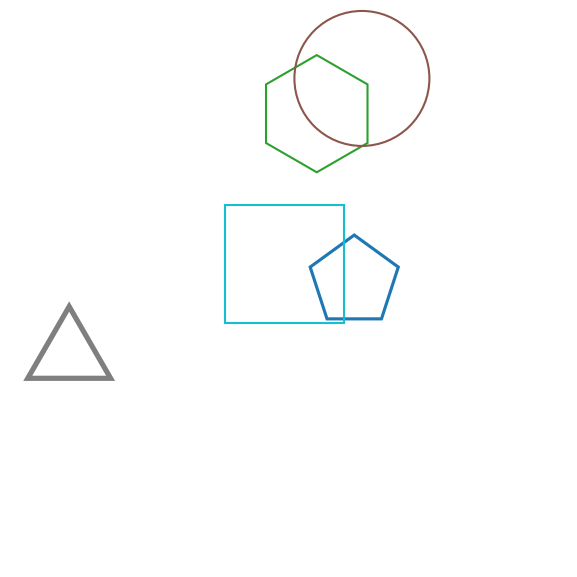[{"shape": "pentagon", "thickness": 1.5, "radius": 0.4, "center": [0.613, 0.512]}, {"shape": "hexagon", "thickness": 1, "radius": 0.51, "center": [0.549, 0.802]}, {"shape": "circle", "thickness": 1, "radius": 0.58, "center": [0.627, 0.863]}, {"shape": "triangle", "thickness": 2.5, "radius": 0.41, "center": [0.12, 0.385]}, {"shape": "square", "thickness": 1, "radius": 0.51, "center": [0.493, 0.542]}]